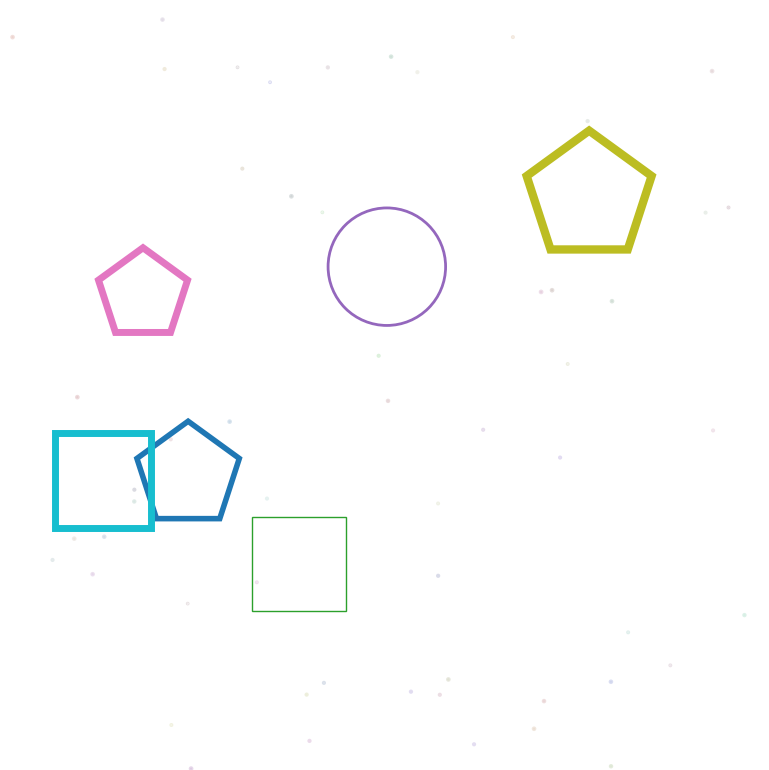[{"shape": "pentagon", "thickness": 2, "radius": 0.35, "center": [0.244, 0.383]}, {"shape": "square", "thickness": 0.5, "radius": 0.3, "center": [0.388, 0.268]}, {"shape": "circle", "thickness": 1, "radius": 0.38, "center": [0.502, 0.654]}, {"shape": "pentagon", "thickness": 2.5, "radius": 0.3, "center": [0.186, 0.617]}, {"shape": "pentagon", "thickness": 3, "radius": 0.43, "center": [0.765, 0.745]}, {"shape": "square", "thickness": 2.5, "radius": 0.31, "center": [0.134, 0.376]}]